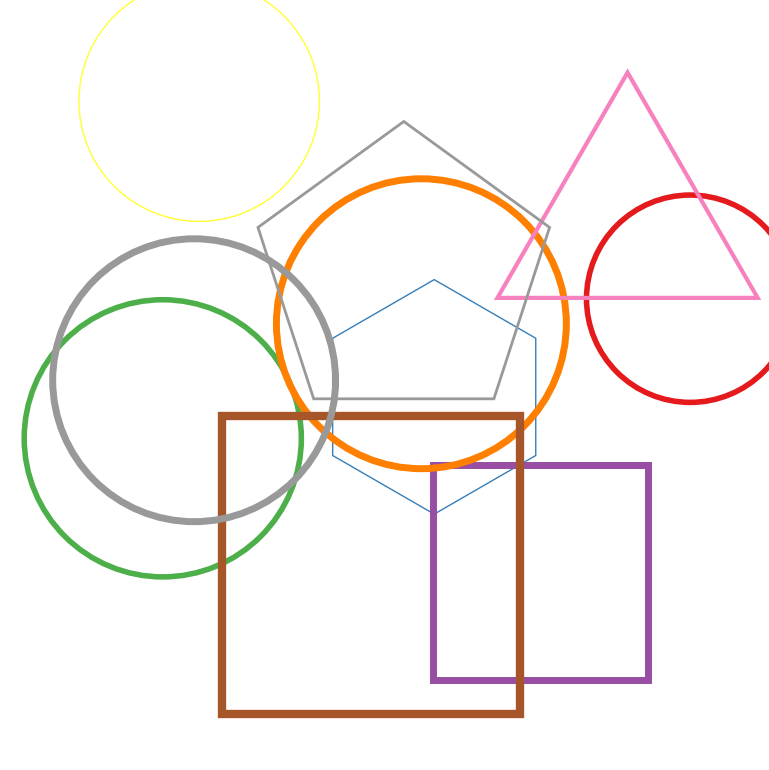[{"shape": "circle", "thickness": 2, "radius": 0.67, "center": [0.896, 0.612]}, {"shape": "hexagon", "thickness": 0.5, "radius": 0.76, "center": [0.564, 0.485]}, {"shape": "circle", "thickness": 2, "radius": 0.9, "center": [0.211, 0.431]}, {"shape": "square", "thickness": 2.5, "radius": 0.7, "center": [0.702, 0.256]}, {"shape": "circle", "thickness": 2.5, "radius": 0.94, "center": [0.547, 0.58]}, {"shape": "circle", "thickness": 0.5, "radius": 0.78, "center": [0.259, 0.869]}, {"shape": "square", "thickness": 3, "radius": 0.97, "center": [0.482, 0.266]}, {"shape": "triangle", "thickness": 1.5, "radius": 0.98, "center": [0.815, 0.711]}, {"shape": "pentagon", "thickness": 1, "radius": 1.0, "center": [0.524, 0.643]}, {"shape": "circle", "thickness": 2.5, "radius": 0.92, "center": [0.252, 0.506]}]